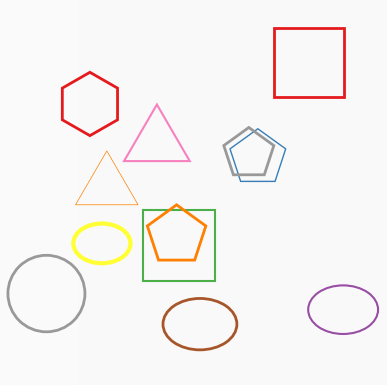[{"shape": "hexagon", "thickness": 2, "radius": 0.41, "center": [0.232, 0.73]}, {"shape": "square", "thickness": 2, "radius": 0.45, "center": [0.797, 0.838]}, {"shape": "pentagon", "thickness": 1, "radius": 0.38, "center": [0.665, 0.59]}, {"shape": "square", "thickness": 1.5, "radius": 0.46, "center": [0.462, 0.363]}, {"shape": "oval", "thickness": 1.5, "radius": 0.45, "center": [0.885, 0.196]}, {"shape": "pentagon", "thickness": 2, "radius": 0.4, "center": [0.456, 0.389]}, {"shape": "triangle", "thickness": 0.5, "radius": 0.47, "center": [0.276, 0.515]}, {"shape": "oval", "thickness": 3, "radius": 0.37, "center": [0.263, 0.368]}, {"shape": "oval", "thickness": 2, "radius": 0.48, "center": [0.516, 0.158]}, {"shape": "triangle", "thickness": 1.5, "radius": 0.49, "center": [0.405, 0.631]}, {"shape": "pentagon", "thickness": 2, "radius": 0.34, "center": [0.642, 0.601]}, {"shape": "circle", "thickness": 2, "radius": 0.5, "center": [0.12, 0.238]}]